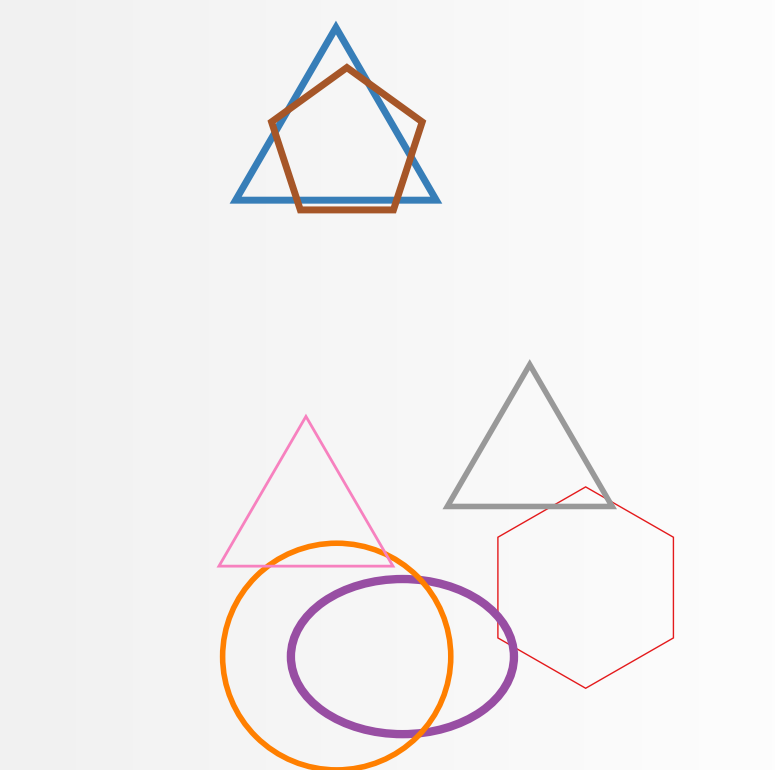[{"shape": "hexagon", "thickness": 0.5, "radius": 0.65, "center": [0.756, 0.237]}, {"shape": "triangle", "thickness": 2.5, "radius": 0.75, "center": [0.433, 0.815]}, {"shape": "oval", "thickness": 3, "radius": 0.72, "center": [0.519, 0.147]}, {"shape": "circle", "thickness": 2, "radius": 0.74, "center": [0.434, 0.147]}, {"shape": "pentagon", "thickness": 2.5, "radius": 0.51, "center": [0.448, 0.81]}, {"shape": "triangle", "thickness": 1, "radius": 0.65, "center": [0.395, 0.33]}, {"shape": "triangle", "thickness": 2, "radius": 0.61, "center": [0.684, 0.404]}]